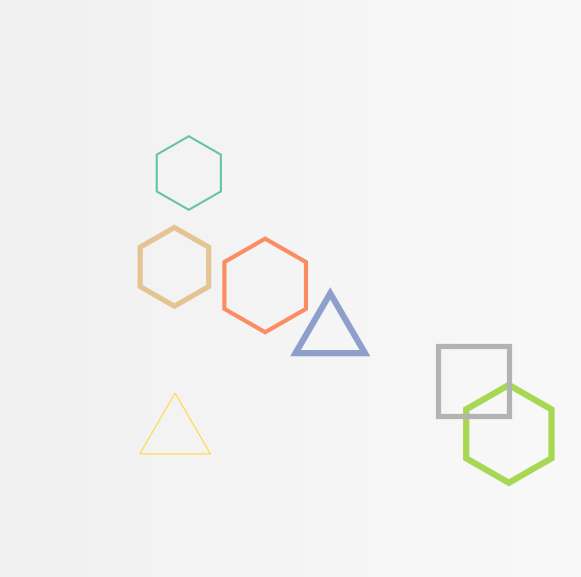[{"shape": "hexagon", "thickness": 1, "radius": 0.32, "center": [0.325, 0.7]}, {"shape": "hexagon", "thickness": 2, "radius": 0.41, "center": [0.456, 0.505]}, {"shape": "triangle", "thickness": 3, "radius": 0.34, "center": [0.568, 0.422]}, {"shape": "hexagon", "thickness": 3, "radius": 0.42, "center": [0.875, 0.248]}, {"shape": "triangle", "thickness": 0.5, "radius": 0.35, "center": [0.301, 0.248]}, {"shape": "hexagon", "thickness": 2.5, "radius": 0.34, "center": [0.3, 0.537]}, {"shape": "square", "thickness": 2.5, "radius": 0.3, "center": [0.815, 0.339]}]